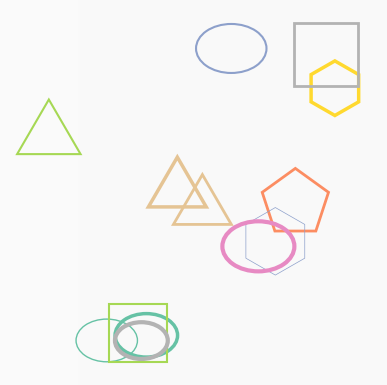[{"shape": "oval", "thickness": 1, "radius": 0.4, "center": [0.275, 0.116]}, {"shape": "oval", "thickness": 2.5, "radius": 0.4, "center": [0.378, 0.129]}, {"shape": "pentagon", "thickness": 2, "radius": 0.45, "center": [0.762, 0.473]}, {"shape": "oval", "thickness": 1.5, "radius": 0.45, "center": [0.597, 0.874]}, {"shape": "hexagon", "thickness": 0.5, "radius": 0.44, "center": [0.711, 0.373]}, {"shape": "oval", "thickness": 3, "radius": 0.46, "center": [0.667, 0.36]}, {"shape": "square", "thickness": 1.5, "radius": 0.38, "center": [0.356, 0.136]}, {"shape": "triangle", "thickness": 1.5, "radius": 0.47, "center": [0.126, 0.647]}, {"shape": "hexagon", "thickness": 2.5, "radius": 0.35, "center": [0.864, 0.771]}, {"shape": "triangle", "thickness": 2.5, "radius": 0.43, "center": [0.458, 0.506]}, {"shape": "triangle", "thickness": 2, "radius": 0.43, "center": [0.522, 0.46]}, {"shape": "oval", "thickness": 3, "radius": 0.34, "center": [0.365, 0.115]}, {"shape": "square", "thickness": 2, "radius": 0.41, "center": [0.841, 0.859]}]